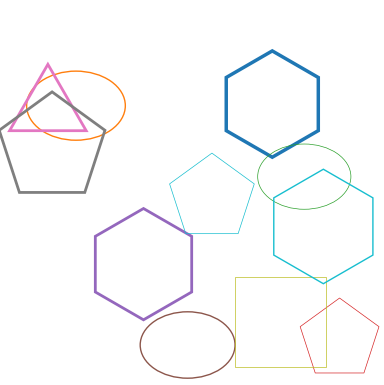[{"shape": "hexagon", "thickness": 2.5, "radius": 0.69, "center": [0.707, 0.73]}, {"shape": "oval", "thickness": 1, "radius": 0.64, "center": [0.197, 0.726]}, {"shape": "oval", "thickness": 0.5, "radius": 0.61, "center": [0.79, 0.541]}, {"shape": "pentagon", "thickness": 0.5, "radius": 0.54, "center": [0.882, 0.118]}, {"shape": "hexagon", "thickness": 2, "radius": 0.72, "center": [0.373, 0.314]}, {"shape": "oval", "thickness": 1, "radius": 0.62, "center": [0.487, 0.104]}, {"shape": "triangle", "thickness": 2, "radius": 0.57, "center": [0.124, 0.718]}, {"shape": "pentagon", "thickness": 2, "radius": 0.72, "center": [0.135, 0.617]}, {"shape": "square", "thickness": 0.5, "radius": 0.59, "center": [0.729, 0.164]}, {"shape": "hexagon", "thickness": 1, "radius": 0.74, "center": [0.84, 0.412]}, {"shape": "pentagon", "thickness": 0.5, "radius": 0.58, "center": [0.55, 0.487]}]